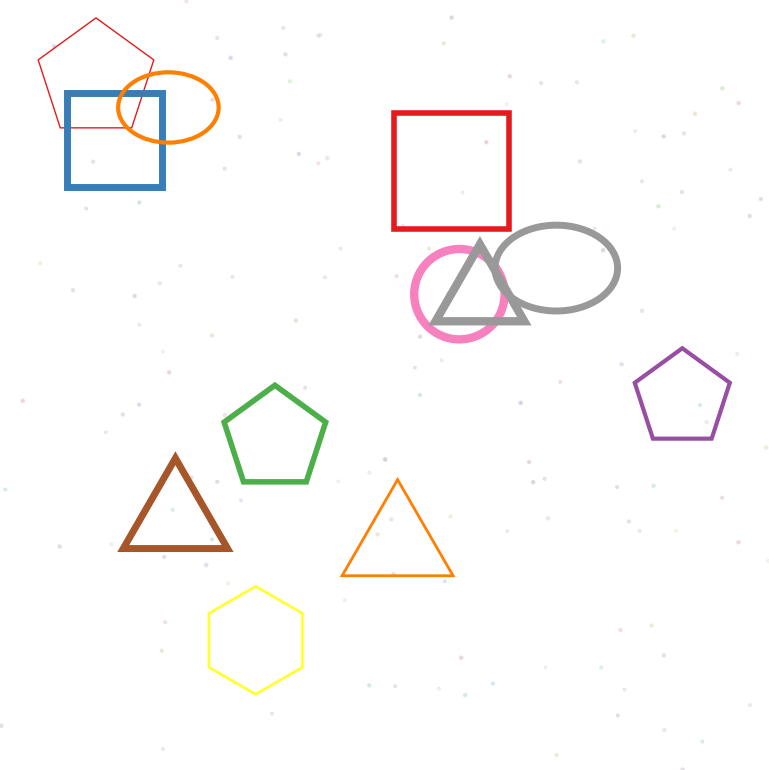[{"shape": "square", "thickness": 2, "radius": 0.37, "center": [0.586, 0.778]}, {"shape": "pentagon", "thickness": 0.5, "radius": 0.39, "center": [0.125, 0.898]}, {"shape": "square", "thickness": 2.5, "radius": 0.31, "center": [0.149, 0.818]}, {"shape": "pentagon", "thickness": 2, "radius": 0.35, "center": [0.357, 0.43]}, {"shape": "pentagon", "thickness": 1.5, "radius": 0.32, "center": [0.886, 0.483]}, {"shape": "triangle", "thickness": 1, "radius": 0.42, "center": [0.516, 0.294]}, {"shape": "oval", "thickness": 1.5, "radius": 0.33, "center": [0.219, 0.86]}, {"shape": "hexagon", "thickness": 1, "radius": 0.35, "center": [0.332, 0.168]}, {"shape": "triangle", "thickness": 2.5, "radius": 0.39, "center": [0.228, 0.327]}, {"shape": "circle", "thickness": 3, "radius": 0.29, "center": [0.597, 0.618]}, {"shape": "triangle", "thickness": 3, "radius": 0.33, "center": [0.623, 0.616]}, {"shape": "oval", "thickness": 2.5, "radius": 0.4, "center": [0.722, 0.652]}]